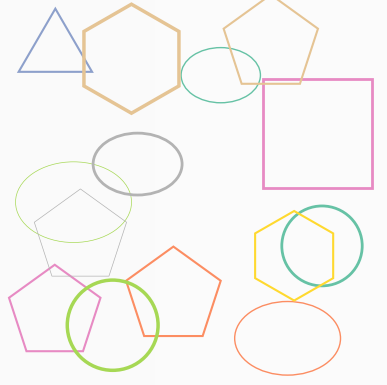[{"shape": "oval", "thickness": 1, "radius": 0.51, "center": [0.57, 0.805]}, {"shape": "circle", "thickness": 2, "radius": 0.52, "center": [0.831, 0.361]}, {"shape": "oval", "thickness": 1, "radius": 0.68, "center": [0.742, 0.121]}, {"shape": "pentagon", "thickness": 1.5, "radius": 0.64, "center": [0.447, 0.231]}, {"shape": "triangle", "thickness": 1.5, "radius": 0.55, "center": [0.143, 0.868]}, {"shape": "square", "thickness": 2, "radius": 0.71, "center": [0.819, 0.653]}, {"shape": "pentagon", "thickness": 1.5, "radius": 0.62, "center": [0.141, 0.188]}, {"shape": "oval", "thickness": 0.5, "radius": 0.75, "center": [0.19, 0.475]}, {"shape": "circle", "thickness": 2.5, "radius": 0.59, "center": [0.291, 0.155]}, {"shape": "hexagon", "thickness": 1.5, "radius": 0.58, "center": [0.759, 0.336]}, {"shape": "hexagon", "thickness": 2.5, "radius": 0.71, "center": [0.339, 0.848]}, {"shape": "pentagon", "thickness": 1.5, "radius": 0.64, "center": [0.699, 0.886]}, {"shape": "oval", "thickness": 2, "radius": 0.57, "center": [0.355, 0.574]}, {"shape": "pentagon", "thickness": 0.5, "radius": 0.63, "center": [0.208, 0.384]}]